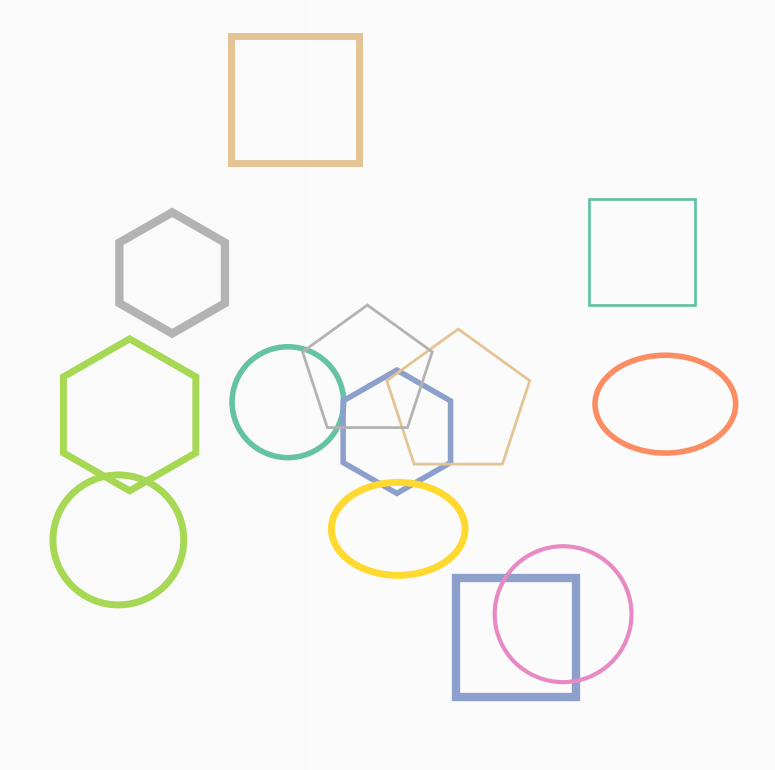[{"shape": "square", "thickness": 1, "radius": 0.34, "center": [0.828, 0.673]}, {"shape": "circle", "thickness": 2, "radius": 0.36, "center": [0.371, 0.478]}, {"shape": "oval", "thickness": 2, "radius": 0.45, "center": [0.859, 0.475]}, {"shape": "square", "thickness": 3, "radius": 0.39, "center": [0.666, 0.172]}, {"shape": "hexagon", "thickness": 2, "radius": 0.4, "center": [0.512, 0.439]}, {"shape": "circle", "thickness": 1.5, "radius": 0.44, "center": [0.727, 0.202]}, {"shape": "hexagon", "thickness": 2.5, "radius": 0.49, "center": [0.167, 0.461]}, {"shape": "circle", "thickness": 2.5, "radius": 0.42, "center": [0.153, 0.299]}, {"shape": "oval", "thickness": 2.5, "radius": 0.43, "center": [0.514, 0.313]}, {"shape": "pentagon", "thickness": 1, "radius": 0.48, "center": [0.591, 0.476]}, {"shape": "square", "thickness": 2.5, "radius": 0.41, "center": [0.38, 0.871]}, {"shape": "pentagon", "thickness": 1, "radius": 0.44, "center": [0.474, 0.516]}, {"shape": "hexagon", "thickness": 3, "radius": 0.39, "center": [0.222, 0.646]}]